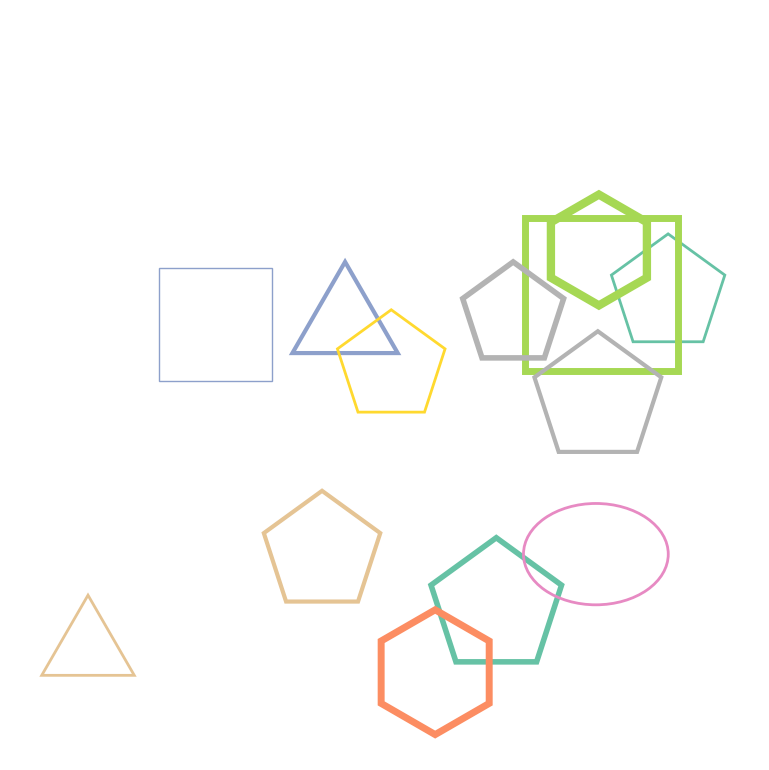[{"shape": "pentagon", "thickness": 2, "radius": 0.45, "center": [0.645, 0.213]}, {"shape": "pentagon", "thickness": 1, "radius": 0.39, "center": [0.868, 0.619]}, {"shape": "hexagon", "thickness": 2.5, "radius": 0.41, "center": [0.565, 0.127]}, {"shape": "square", "thickness": 0.5, "radius": 0.37, "center": [0.28, 0.579]}, {"shape": "triangle", "thickness": 1.5, "radius": 0.39, "center": [0.448, 0.581]}, {"shape": "oval", "thickness": 1, "radius": 0.47, "center": [0.774, 0.28]}, {"shape": "square", "thickness": 2.5, "radius": 0.5, "center": [0.781, 0.618]}, {"shape": "hexagon", "thickness": 3, "radius": 0.36, "center": [0.778, 0.675]}, {"shape": "pentagon", "thickness": 1, "radius": 0.37, "center": [0.508, 0.524]}, {"shape": "pentagon", "thickness": 1.5, "radius": 0.4, "center": [0.418, 0.283]}, {"shape": "triangle", "thickness": 1, "radius": 0.35, "center": [0.114, 0.158]}, {"shape": "pentagon", "thickness": 1.5, "radius": 0.43, "center": [0.776, 0.483]}, {"shape": "pentagon", "thickness": 2, "radius": 0.34, "center": [0.666, 0.591]}]